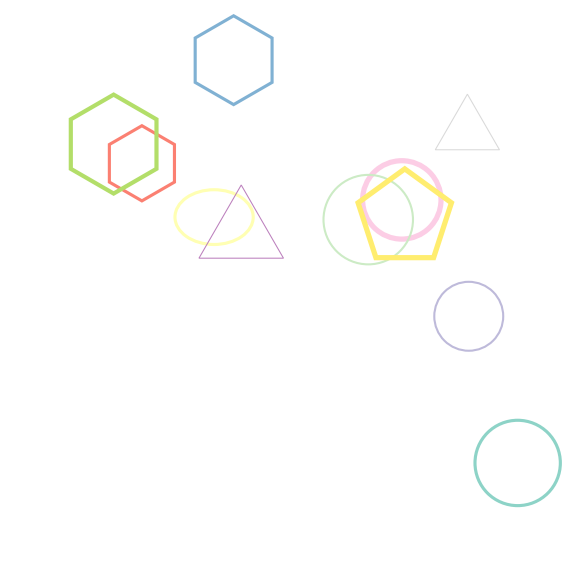[{"shape": "circle", "thickness": 1.5, "radius": 0.37, "center": [0.896, 0.197]}, {"shape": "oval", "thickness": 1.5, "radius": 0.34, "center": [0.371, 0.623]}, {"shape": "circle", "thickness": 1, "radius": 0.3, "center": [0.812, 0.451]}, {"shape": "hexagon", "thickness": 1.5, "radius": 0.33, "center": [0.246, 0.716]}, {"shape": "hexagon", "thickness": 1.5, "radius": 0.38, "center": [0.405, 0.895]}, {"shape": "hexagon", "thickness": 2, "radius": 0.43, "center": [0.197, 0.75]}, {"shape": "circle", "thickness": 2.5, "radius": 0.34, "center": [0.696, 0.653]}, {"shape": "triangle", "thickness": 0.5, "radius": 0.32, "center": [0.809, 0.772]}, {"shape": "triangle", "thickness": 0.5, "radius": 0.42, "center": [0.418, 0.594]}, {"shape": "circle", "thickness": 1, "radius": 0.39, "center": [0.638, 0.619]}, {"shape": "pentagon", "thickness": 2.5, "radius": 0.42, "center": [0.701, 0.622]}]